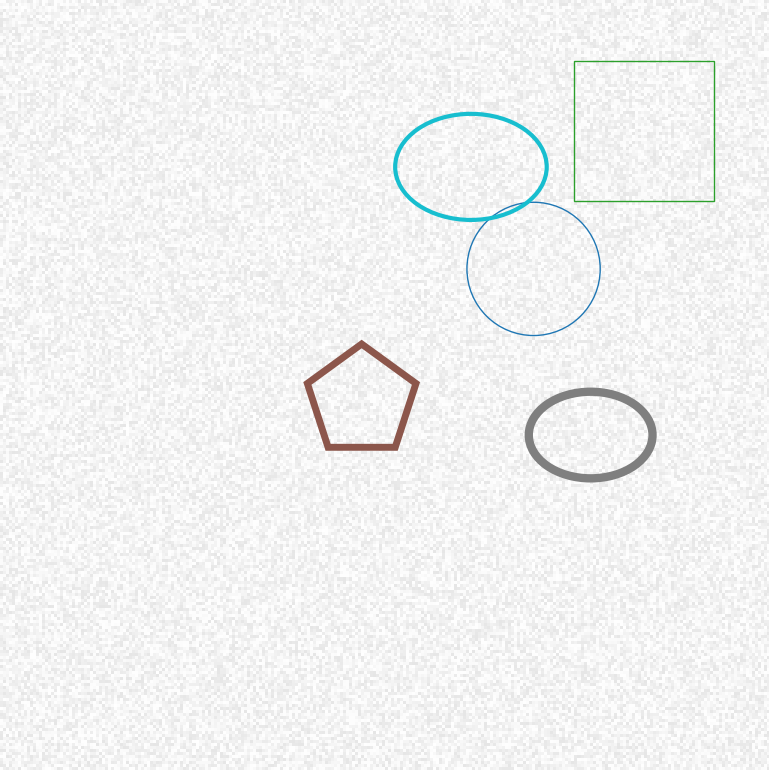[{"shape": "circle", "thickness": 0.5, "radius": 0.43, "center": [0.693, 0.651]}, {"shape": "square", "thickness": 0.5, "radius": 0.45, "center": [0.837, 0.829]}, {"shape": "pentagon", "thickness": 2.5, "radius": 0.37, "center": [0.47, 0.479]}, {"shape": "oval", "thickness": 3, "radius": 0.4, "center": [0.767, 0.435]}, {"shape": "oval", "thickness": 1.5, "radius": 0.49, "center": [0.612, 0.783]}]